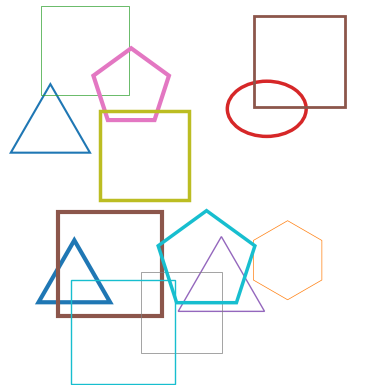[{"shape": "triangle", "thickness": 3, "radius": 0.54, "center": [0.193, 0.269]}, {"shape": "triangle", "thickness": 1.5, "radius": 0.59, "center": [0.131, 0.663]}, {"shape": "hexagon", "thickness": 0.5, "radius": 0.51, "center": [0.747, 0.324]}, {"shape": "square", "thickness": 0.5, "radius": 0.57, "center": [0.22, 0.869]}, {"shape": "oval", "thickness": 2.5, "radius": 0.51, "center": [0.693, 0.717]}, {"shape": "triangle", "thickness": 1, "radius": 0.65, "center": [0.575, 0.256]}, {"shape": "square", "thickness": 3, "radius": 0.67, "center": [0.286, 0.314]}, {"shape": "square", "thickness": 2, "radius": 0.59, "center": [0.778, 0.839]}, {"shape": "pentagon", "thickness": 3, "radius": 0.52, "center": [0.341, 0.772]}, {"shape": "square", "thickness": 0.5, "radius": 0.53, "center": [0.471, 0.189]}, {"shape": "square", "thickness": 2.5, "radius": 0.58, "center": [0.375, 0.597]}, {"shape": "square", "thickness": 1, "radius": 0.68, "center": [0.32, 0.137]}, {"shape": "pentagon", "thickness": 2.5, "radius": 0.66, "center": [0.536, 0.321]}]